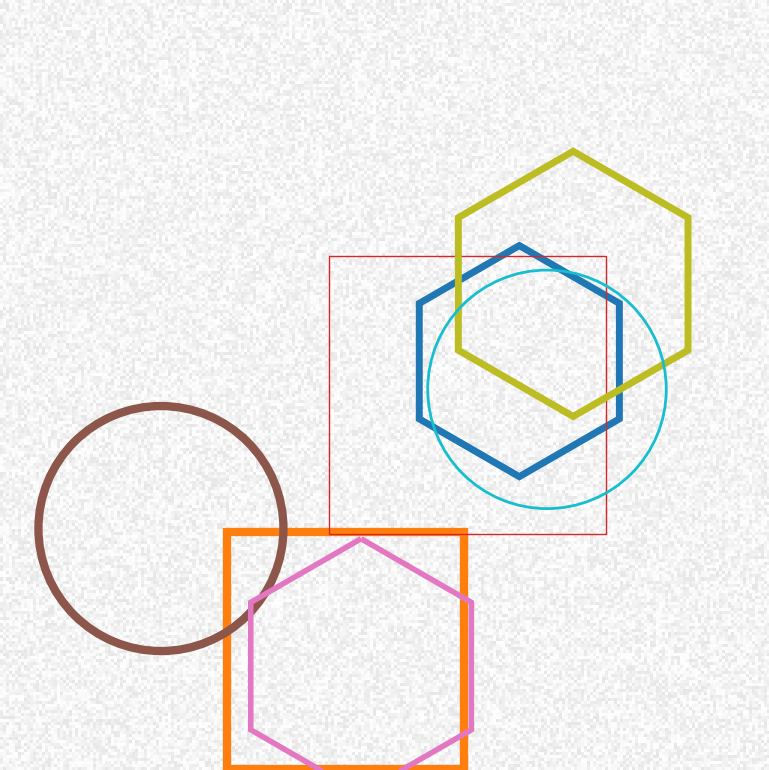[{"shape": "hexagon", "thickness": 2.5, "radius": 0.75, "center": [0.674, 0.531]}, {"shape": "square", "thickness": 3, "radius": 0.77, "center": [0.448, 0.155]}, {"shape": "square", "thickness": 0.5, "radius": 0.9, "center": [0.607, 0.487]}, {"shape": "circle", "thickness": 3, "radius": 0.8, "center": [0.209, 0.314]}, {"shape": "hexagon", "thickness": 2, "radius": 0.83, "center": [0.469, 0.135]}, {"shape": "hexagon", "thickness": 2.5, "radius": 0.86, "center": [0.744, 0.631]}, {"shape": "circle", "thickness": 1, "radius": 0.77, "center": [0.71, 0.494]}]